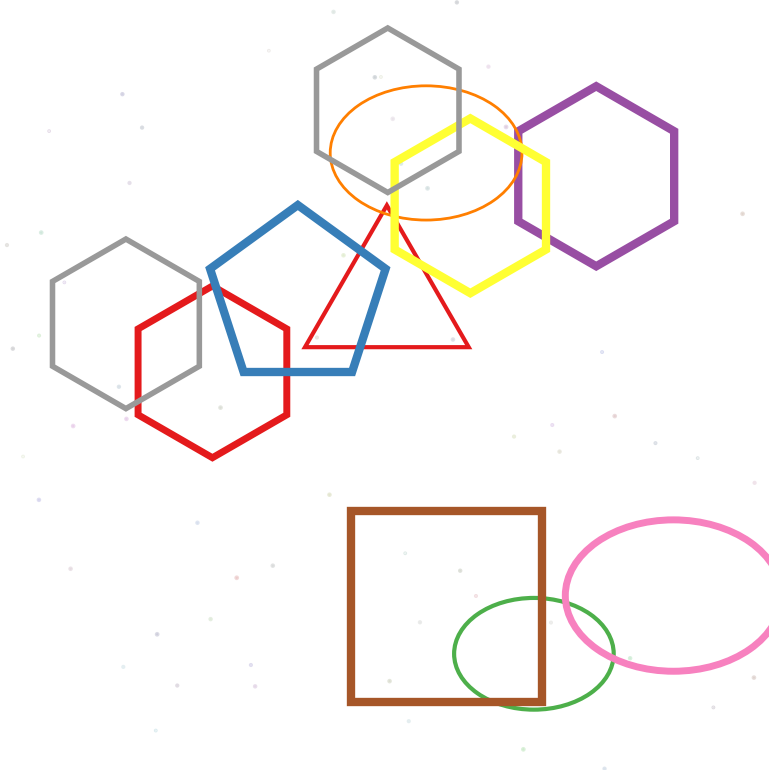[{"shape": "triangle", "thickness": 1.5, "radius": 0.61, "center": [0.502, 0.611]}, {"shape": "hexagon", "thickness": 2.5, "radius": 0.56, "center": [0.276, 0.517]}, {"shape": "pentagon", "thickness": 3, "radius": 0.6, "center": [0.387, 0.614]}, {"shape": "oval", "thickness": 1.5, "radius": 0.52, "center": [0.693, 0.151]}, {"shape": "hexagon", "thickness": 3, "radius": 0.58, "center": [0.774, 0.771]}, {"shape": "oval", "thickness": 1, "radius": 0.62, "center": [0.553, 0.801]}, {"shape": "hexagon", "thickness": 3, "radius": 0.57, "center": [0.611, 0.733]}, {"shape": "square", "thickness": 3, "radius": 0.62, "center": [0.58, 0.213]}, {"shape": "oval", "thickness": 2.5, "radius": 0.7, "center": [0.875, 0.227]}, {"shape": "hexagon", "thickness": 2, "radius": 0.55, "center": [0.164, 0.579]}, {"shape": "hexagon", "thickness": 2, "radius": 0.53, "center": [0.504, 0.857]}]